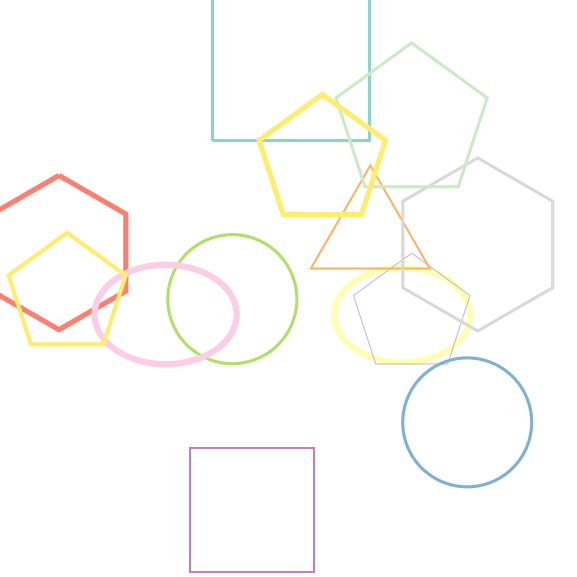[{"shape": "square", "thickness": 1.5, "radius": 0.68, "center": [0.503, 0.892]}, {"shape": "oval", "thickness": 3, "radius": 0.59, "center": [0.697, 0.454]}, {"shape": "pentagon", "thickness": 0.5, "radius": 0.53, "center": [0.713, 0.455]}, {"shape": "hexagon", "thickness": 2.5, "radius": 0.67, "center": [0.102, 0.562]}, {"shape": "circle", "thickness": 1.5, "radius": 0.56, "center": [0.809, 0.268]}, {"shape": "triangle", "thickness": 1, "radius": 0.59, "center": [0.641, 0.594]}, {"shape": "circle", "thickness": 1.5, "radius": 0.56, "center": [0.402, 0.481]}, {"shape": "oval", "thickness": 3, "radius": 0.62, "center": [0.287, 0.455]}, {"shape": "hexagon", "thickness": 1.5, "radius": 0.75, "center": [0.827, 0.576]}, {"shape": "square", "thickness": 1, "radius": 0.54, "center": [0.436, 0.116]}, {"shape": "pentagon", "thickness": 1.5, "radius": 0.69, "center": [0.713, 0.787]}, {"shape": "pentagon", "thickness": 2, "radius": 0.53, "center": [0.116, 0.489]}, {"shape": "pentagon", "thickness": 2.5, "radius": 0.58, "center": [0.558, 0.721]}]